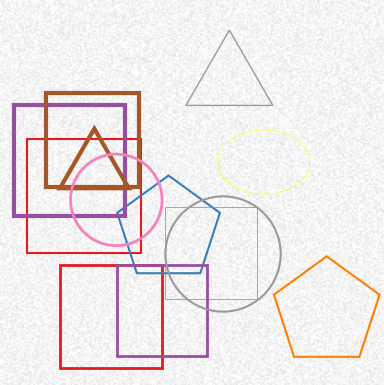[{"shape": "square", "thickness": 2, "radius": 0.67, "center": [0.288, 0.178]}, {"shape": "square", "thickness": 1.5, "radius": 0.74, "center": [0.217, 0.491]}, {"shape": "pentagon", "thickness": 1.5, "radius": 0.7, "center": [0.438, 0.404]}, {"shape": "square", "thickness": 0.5, "radius": 0.6, "center": [0.548, 0.342]}, {"shape": "square", "thickness": 2, "radius": 0.59, "center": [0.421, 0.193]}, {"shape": "square", "thickness": 3, "radius": 0.72, "center": [0.181, 0.582]}, {"shape": "pentagon", "thickness": 1.5, "radius": 0.72, "center": [0.849, 0.19]}, {"shape": "oval", "thickness": 0.5, "radius": 0.6, "center": [0.685, 0.579]}, {"shape": "triangle", "thickness": 3, "radius": 0.52, "center": [0.245, 0.563]}, {"shape": "square", "thickness": 3, "radius": 0.61, "center": [0.24, 0.636]}, {"shape": "circle", "thickness": 2, "radius": 0.59, "center": [0.302, 0.481]}, {"shape": "circle", "thickness": 1.5, "radius": 0.75, "center": [0.579, 0.34]}, {"shape": "triangle", "thickness": 1, "radius": 0.65, "center": [0.596, 0.791]}]